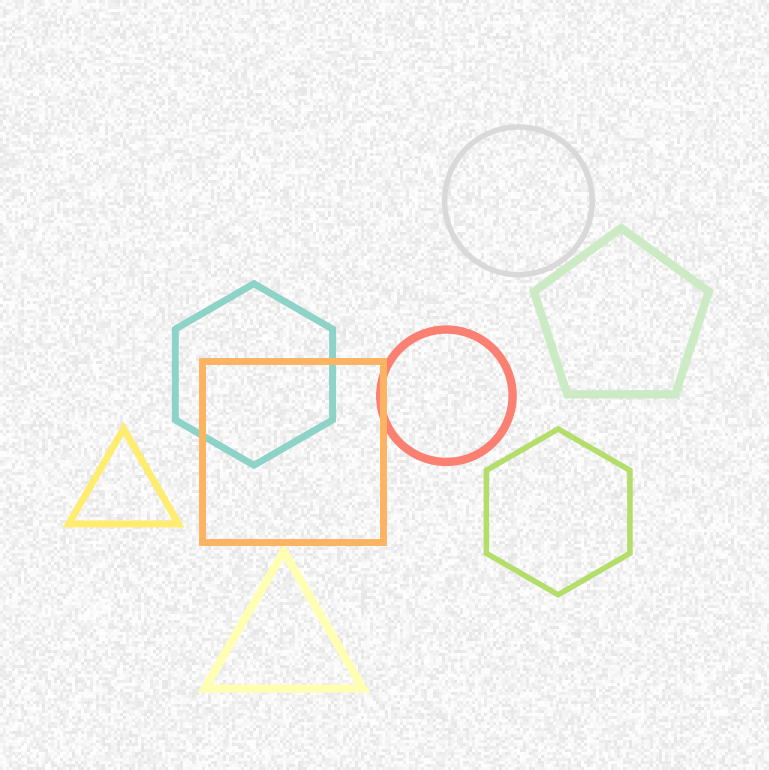[{"shape": "hexagon", "thickness": 2.5, "radius": 0.59, "center": [0.33, 0.514]}, {"shape": "triangle", "thickness": 3, "radius": 0.59, "center": [0.369, 0.165]}, {"shape": "circle", "thickness": 3, "radius": 0.43, "center": [0.58, 0.486]}, {"shape": "square", "thickness": 2.5, "radius": 0.59, "center": [0.38, 0.413]}, {"shape": "hexagon", "thickness": 2, "radius": 0.54, "center": [0.725, 0.335]}, {"shape": "circle", "thickness": 2, "radius": 0.48, "center": [0.673, 0.739]}, {"shape": "pentagon", "thickness": 3, "radius": 0.6, "center": [0.807, 0.584]}, {"shape": "triangle", "thickness": 2.5, "radius": 0.41, "center": [0.161, 0.361]}]